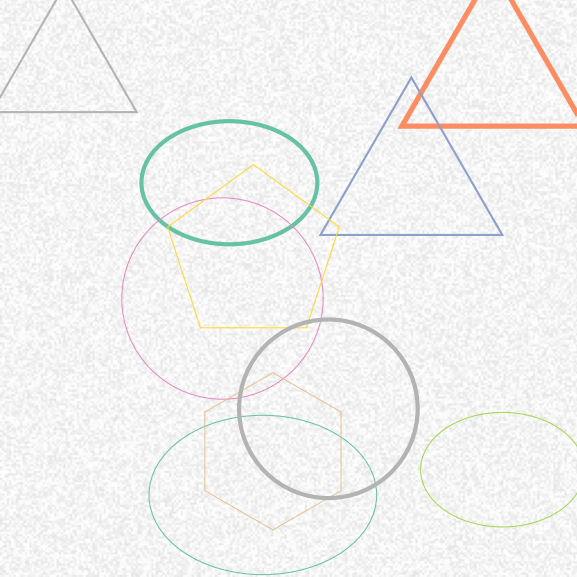[{"shape": "oval", "thickness": 2, "radius": 0.76, "center": [0.397, 0.683]}, {"shape": "oval", "thickness": 0.5, "radius": 0.99, "center": [0.455, 0.142]}, {"shape": "triangle", "thickness": 2.5, "radius": 0.91, "center": [0.854, 0.872]}, {"shape": "triangle", "thickness": 1, "radius": 0.91, "center": [0.712, 0.683]}, {"shape": "circle", "thickness": 0.5, "radius": 0.87, "center": [0.385, 0.482]}, {"shape": "oval", "thickness": 0.5, "radius": 0.71, "center": [0.87, 0.186]}, {"shape": "pentagon", "thickness": 0.5, "radius": 0.78, "center": [0.439, 0.558]}, {"shape": "hexagon", "thickness": 0.5, "radius": 0.68, "center": [0.473, 0.218]}, {"shape": "circle", "thickness": 2, "radius": 0.77, "center": [0.569, 0.291]}, {"shape": "triangle", "thickness": 1, "radius": 0.73, "center": [0.111, 0.878]}]